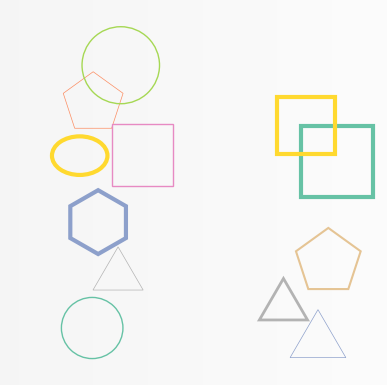[{"shape": "square", "thickness": 3, "radius": 0.46, "center": [0.87, 0.581]}, {"shape": "circle", "thickness": 1, "radius": 0.4, "center": [0.238, 0.148]}, {"shape": "pentagon", "thickness": 0.5, "radius": 0.41, "center": [0.24, 0.733]}, {"shape": "hexagon", "thickness": 3, "radius": 0.41, "center": [0.253, 0.423]}, {"shape": "triangle", "thickness": 0.5, "radius": 0.42, "center": [0.821, 0.113]}, {"shape": "square", "thickness": 1, "radius": 0.4, "center": [0.368, 0.597]}, {"shape": "circle", "thickness": 1, "radius": 0.5, "center": [0.312, 0.831]}, {"shape": "oval", "thickness": 3, "radius": 0.36, "center": [0.206, 0.596]}, {"shape": "square", "thickness": 3, "radius": 0.37, "center": [0.791, 0.674]}, {"shape": "pentagon", "thickness": 1.5, "radius": 0.44, "center": [0.847, 0.32]}, {"shape": "triangle", "thickness": 0.5, "radius": 0.37, "center": [0.305, 0.284]}, {"shape": "triangle", "thickness": 2, "radius": 0.36, "center": [0.732, 0.205]}]